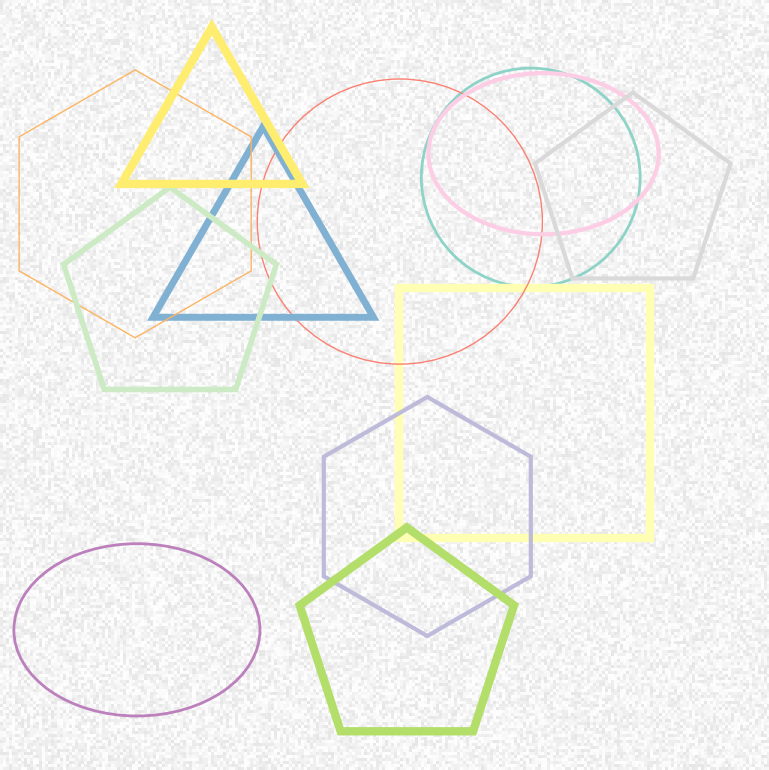[{"shape": "circle", "thickness": 1, "radius": 0.71, "center": [0.689, 0.769]}, {"shape": "square", "thickness": 3, "radius": 0.81, "center": [0.682, 0.464]}, {"shape": "hexagon", "thickness": 1.5, "radius": 0.78, "center": [0.555, 0.329]}, {"shape": "circle", "thickness": 0.5, "radius": 0.93, "center": [0.519, 0.712]}, {"shape": "triangle", "thickness": 2.5, "radius": 0.83, "center": [0.342, 0.671]}, {"shape": "hexagon", "thickness": 0.5, "radius": 0.87, "center": [0.176, 0.735]}, {"shape": "pentagon", "thickness": 3, "radius": 0.73, "center": [0.528, 0.169]}, {"shape": "oval", "thickness": 1.5, "radius": 0.75, "center": [0.706, 0.8]}, {"shape": "pentagon", "thickness": 1.5, "radius": 0.67, "center": [0.822, 0.746]}, {"shape": "oval", "thickness": 1, "radius": 0.8, "center": [0.178, 0.182]}, {"shape": "pentagon", "thickness": 2, "radius": 0.73, "center": [0.221, 0.612]}, {"shape": "triangle", "thickness": 3, "radius": 0.68, "center": [0.275, 0.829]}]